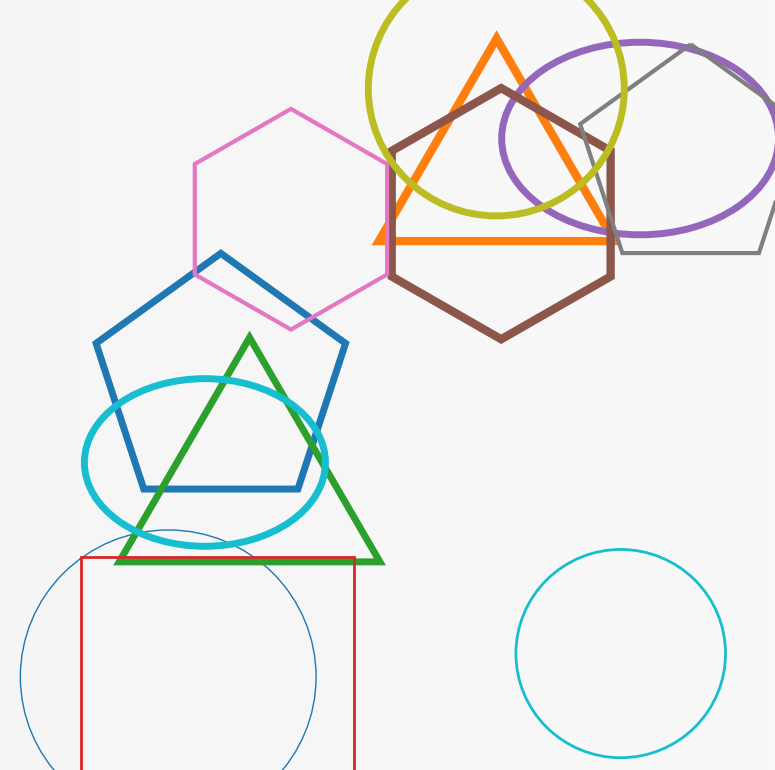[{"shape": "circle", "thickness": 0.5, "radius": 0.95, "center": [0.217, 0.121]}, {"shape": "pentagon", "thickness": 2.5, "radius": 0.85, "center": [0.285, 0.502]}, {"shape": "triangle", "thickness": 3, "radius": 0.88, "center": [0.641, 0.775]}, {"shape": "triangle", "thickness": 2.5, "radius": 0.97, "center": [0.322, 0.367]}, {"shape": "square", "thickness": 1, "radius": 0.88, "center": [0.281, 0.101]}, {"shape": "oval", "thickness": 2.5, "radius": 0.89, "center": [0.826, 0.82]}, {"shape": "hexagon", "thickness": 3, "radius": 0.82, "center": [0.647, 0.722]}, {"shape": "hexagon", "thickness": 1.5, "radius": 0.72, "center": [0.375, 0.715]}, {"shape": "pentagon", "thickness": 1.5, "radius": 0.75, "center": [0.891, 0.793]}, {"shape": "circle", "thickness": 2.5, "radius": 0.83, "center": [0.64, 0.885]}, {"shape": "oval", "thickness": 2.5, "radius": 0.78, "center": [0.264, 0.399]}, {"shape": "circle", "thickness": 1, "radius": 0.68, "center": [0.801, 0.151]}]